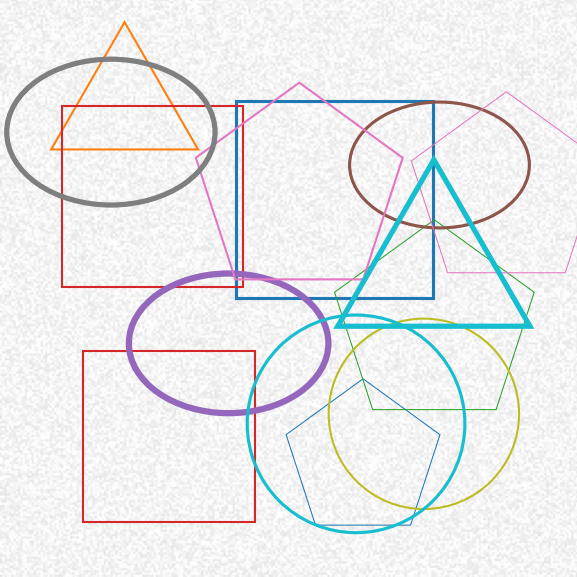[{"shape": "square", "thickness": 1.5, "radius": 0.85, "center": [0.579, 0.653]}, {"shape": "pentagon", "thickness": 0.5, "radius": 0.7, "center": [0.629, 0.203]}, {"shape": "triangle", "thickness": 1, "radius": 0.73, "center": [0.216, 0.814]}, {"shape": "pentagon", "thickness": 0.5, "radius": 0.91, "center": [0.752, 0.437]}, {"shape": "square", "thickness": 1, "radius": 0.78, "center": [0.264, 0.659]}, {"shape": "square", "thickness": 1, "radius": 0.74, "center": [0.293, 0.243]}, {"shape": "oval", "thickness": 3, "radius": 0.86, "center": [0.396, 0.405]}, {"shape": "oval", "thickness": 1.5, "radius": 0.78, "center": [0.761, 0.713]}, {"shape": "pentagon", "thickness": 0.5, "radius": 0.87, "center": [0.877, 0.667]}, {"shape": "pentagon", "thickness": 1, "radius": 0.94, "center": [0.518, 0.668]}, {"shape": "oval", "thickness": 2.5, "radius": 0.9, "center": [0.192, 0.77]}, {"shape": "circle", "thickness": 1, "radius": 0.82, "center": [0.734, 0.283]}, {"shape": "triangle", "thickness": 2.5, "radius": 0.96, "center": [0.751, 0.53]}, {"shape": "circle", "thickness": 1.5, "radius": 0.94, "center": [0.617, 0.265]}]